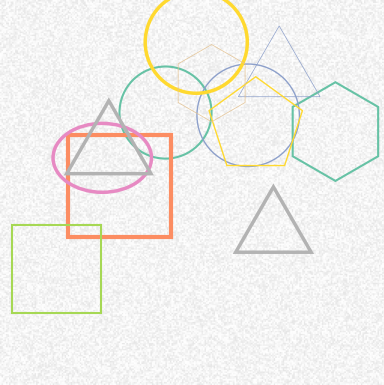[{"shape": "hexagon", "thickness": 1.5, "radius": 0.64, "center": [0.871, 0.658]}, {"shape": "circle", "thickness": 1.5, "radius": 0.6, "center": [0.43, 0.708]}, {"shape": "square", "thickness": 3, "radius": 0.67, "center": [0.311, 0.517]}, {"shape": "circle", "thickness": 1, "radius": 0.67, "center": [0.645, 0.701]}, {"shape": "triangle", "thickness": 0.5, "radius": 0.61, "center": [0.725, 0.81]}, {"shape": "oval", "thickness": 2.5, "radius": 0.64, "center": [0.266, 0.59]}, {"shape": "square", "thickness": 1.5, "radius": 0.57, "center": [0.147, 0.301]}, {"shape": "circle", "thickness": 2.5, "radius": 0.66, "center": [0.51, 0.89]}, {"shape": "pentagon", "thickness": 1, "radius": 0.64, "center": [0.664, 0.673]}, {"shape": "hexagon", "thickness": 0.5, "radius": 0.5, "center": [0.55, 0.784]}, {"shape": "triangle", "thickness": 2.5, "radius": 0.57, "center": [0.71, 0.401]}, {"shape": "triangle", "thickness": 2.5, "radius": 0.63, "center": [0.283, 0.612]}]